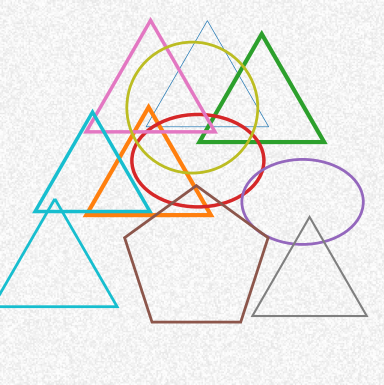[{"shape": "triangle", "thickness": 0.5, "radius": 0.92, "center": [0.539, 0.763]}, {"shape": "triangle", "thickness": 3, "radius": 0.93, "center": [0.386, 0.535]}, {"shape": "triangle", "thickness": 3, "radius": 0.94, "center": [0.68, 0.725]}, {"shape": "oval", "thickness": 2.5, "radius": 0.86, "center": [0.514, 0.583]}, {"shape": "oval", "thickness": 2, "radius": 0.79, "center": [0.786, 0.476]}, {"shape": "pentagon", "thickness": 2, "radius": 0.98, "center": [0.51, 0.322]}, {"shape": "triangle", "thickness": 2.5, "radius": 0.97, "center": [0.391, 0.754]}, {"shape": "triangle", "thickness": 1.5, "radius": 0.86, "center": [0.804, 0.265]}, {"shape": "circle", "thickness": 2, "radius": 0.85, "center": [0.499, 0.721]}, {"shape": "triangle", "thickness": 2.5, "radius": 0.86, "center": [0.24, 0.537]}, {"shape": "triangle", "thickness": 2, "radius": 0.93, "center": [0.142, 0.297]}]